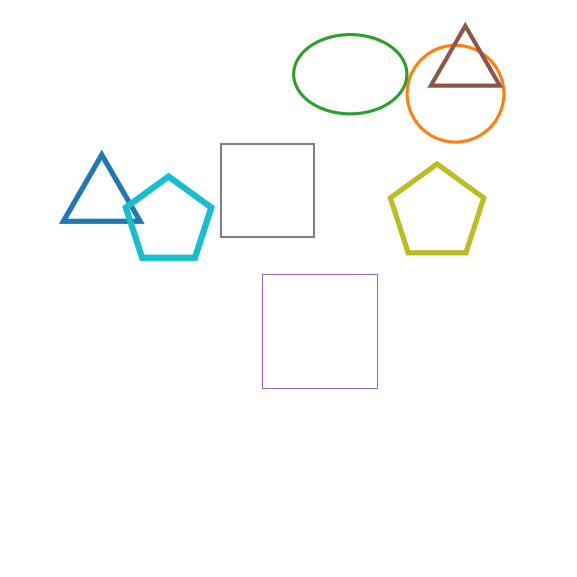[{"shape": "triangle", "thickness": 2.5, "radius": 0.38, "center": [0.176, 0.654]}, {"shape": "circle", "thickness": 1.5, "radius": 0.42, "center": [0.789, 0.837]}, {"shape": "oval", "thickness": 1.5, "radius": 0.49, "center": [0.607, 0.871]}, {"shape": "square", "thickness": 0.5, "radius": 0.5, "center": [0.554, 0.426]}, {"shape": "triangle", "thickness": 2, "radius": 0.34, "center": [0.806, 0.885]}, {"shape": "square", "thickness": 1, "radius": 0.4, "center": [0.464, 0.669]}, {"shape": "pentagon", "thickness": 2.5, "radius": 0.43, "center": [0.757, 0.63]}, {"shape": "pentagon", "thickness": 3, "radius": 0.39, "center": [0.292, 0.616]}]